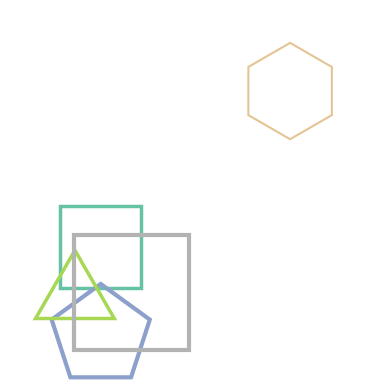[{"shape": "square", "thickness": 2.5, "radius": 0.53, "center": [0.261, 0.359]}, {"shape": "pentagon", "thickness": 3, "radius": 0.67, "center": [0.262, 0.128]}, {"shape": "triangle", "thickness": 2.5, "radius": 0.59, "center": [0.195, 0.232]}, {"shape": "hexagon", "thickness": 1.5, "radius": 0.63, "center": [0.754, 0.764]}, {"shape": "square", "thickness": 3, "radius": 0.75, "center": [0.342, 0.241]}]